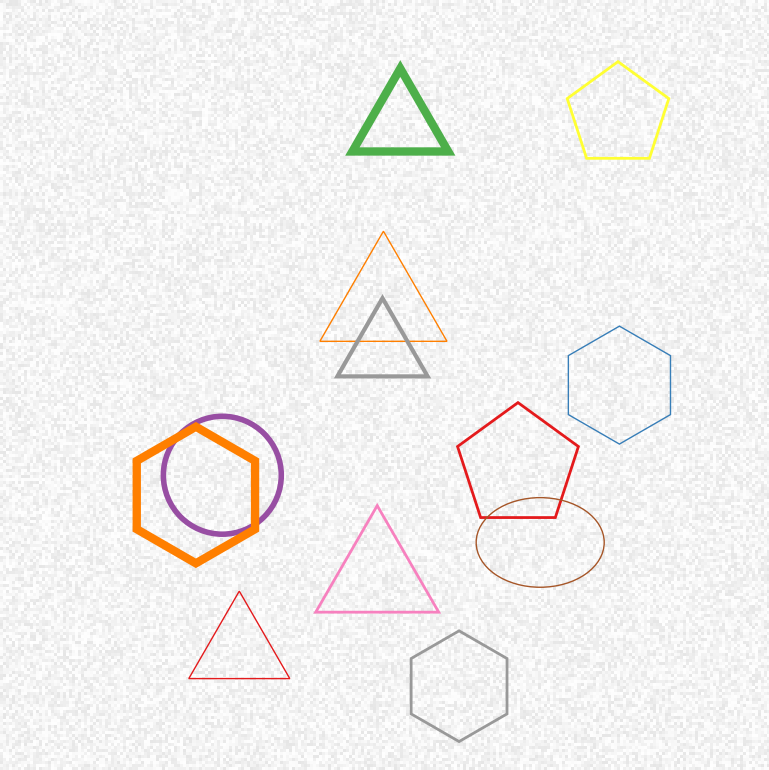[{"shape": "triangle", "thickness": 0.5, "radius": 0.38, "center": [0.311, 0.157]}, {"shape": "pentagon", "thickness": 1, "radius": 0.41, "center": [0.673, 0.395]}, {"shape": "hexagon", "thickness": 0.5, "radius": 0.38, "center": [0.804, 0.5]}, {"shape": "triangle", "thickness": 3, "radius": 0.36, "center": [0.52, 0.839]}, {"shape": "circle", "thickness": 2, "radius": 0.38, "center": [0.289, 0.383]}, {"shape": "hexagon", "thickness": 3, "radius": 0.44, "center": [0.254, 0.357]}, {"shape": "triangle", "thickness": 0.5, "radius": 0.48, "center": [0.498, 0.604]}, {"shape": "pentagon", "thickness": 1, "radius": 0.35, "center": [0.803, 0.851]}, {"shape": "oval", "thickness": 0.5, "radius": 0.42, "center": [0.702, 0.296]}, {"shape": "triangle", "thickness": 1, "radius": 0.46, "center": [0.49, 0.251]}, {"shape": "hexagon", "thickness": 1, "radius": 0.36, "center": [0.596, 0.109]}, {"shape": "triangle", "thickness": 1.5, "radius": 0.34, "center": [0.497, 0.545]}]